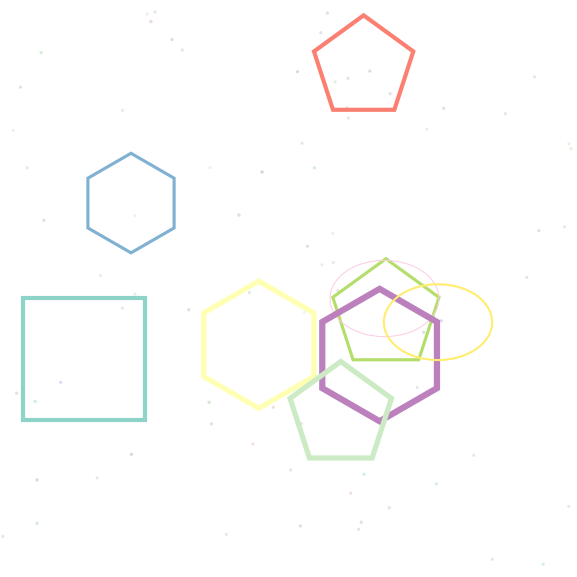[{"shape": "square", "thickness": 2, "radius": 0.53, "center": [0.145, 0.378]}, {"shape": "hexagon", "thickness": 2.5, "radius": 0.55, "center": [0.448, 0.402]}, {"shape": "pentagon", "thickness": 2, "radius": 0.45, "center": [0.63, 0.882]}, {"shape": "hexagon", "thickness": 1.5, "radius": 0.43, "center": [0.227, 0.647]}, {"shape": "pentagon", "thickness": 1.5, "radius": 0.48, "center": [0.668, 0.454]}, {"shape": "oval", "thickness": 0.5, "radius": 0.47, "center": [0.666, 0.482]}, {"shape": "hexagon", "thickness": 3, "radius": 0.57, "center": [0.657, 0.384]}, {"shape": "pentagon", "thickness": 2.5, "radius": 0.46, "center": [0.59, 0.281]}, {"shape": "oval", "thickness": 1, "radius": 0.47, "center": [0.758, 0.441]}]